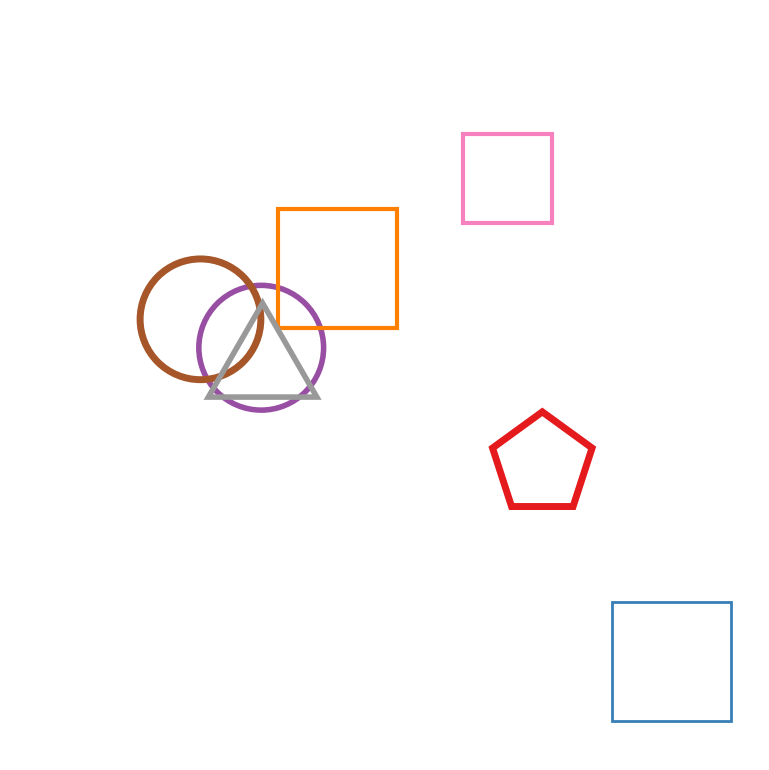[{"shape": "pentagon", "thickness": 2.5, "radius": 0.34, "center": [0.704, 0.397]}, {"shape": "square", "thickness": 1, "radius": 0.39, "center": [0.872, 0.141]}, {"shape": "circle", "thickness": 2, "radius": 0.41, "center": [0.339, 0.548]}, {"shape": "square", "thickness": 1.5, "radius": 0.39, "center": [0.438, 0.652]}, {"shape": "circle", "thickness": 2.5, "radius": 0.39, "center": [0.26, 0.585]}, {"shape": "square", "thickness": 1.5, "radius": 0.29, "center": [0.659, 0.769]}, {"shape": "triangle", "thickness": 2, "radius": 0.41, "center": [0.341, 0.525]}]